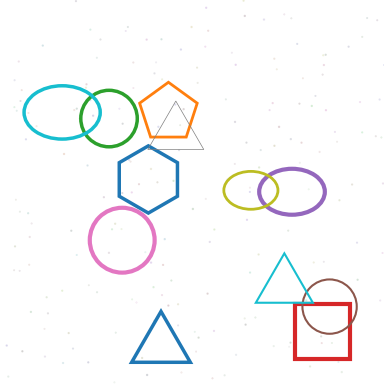[{"shape": "triangle", "thickness": 2.5, "radius": 0.44, "center": [0.418, 0.103]}, {"shape": "hexagon", "thickness": 2.5, "radius": 0.44, "center": [0.385, 0.534]}, {"shape": "pentagon", "thickness": 2, "radius": 0.39, "center": [0.437, 0.708]}, {"shape": "circle", "thickness": 2.5, "radius": 0.37, "center": [0.283, 0.692]}, {"shape": "square", "thickness": 3, "radius": 0.35, "center": [0.838, 0.139]}, {"shape": "oval", "thickness": 3, "radius": 0.43, "center": [0.758, 0.502]}, {"shape": "circle", "thickness": 1.5, "radius": 0.35, "center": [0.856, 0.204]}, {"shape": "circle", "thickness": 3, "radius": 0.42, "center": [0.317, 0.376]}, {"shape": "triangle", "thickness": 0.5, "radius": 0.42, "center": [0.457, 0.654]}, {"shape": "oval", "thickness": 2, "radius": 0.35, "center": [0.652, 0.506]}, {"shape": "triangle", "thickness": 1.5, "radius": 0.43, "center": [0.739, 0.256]}, {"shape": "oval", "thickness": 2.5, "radius": 0.49, "center": [0.161, 0.708]}]